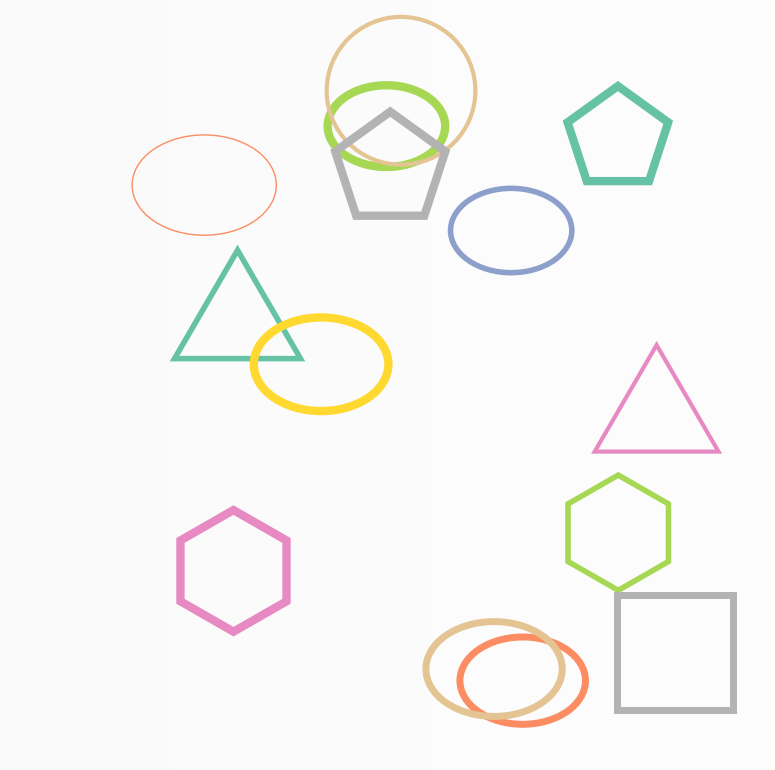[{"shape": "pentagon", "thickness": 3, "radius": 0.34, "center": [0.797, 0.82]}, {"shape": "triangle", "thickness": 2, "radius": 0.47, "center": [0.307, 0.581]}, {"shape": "oval", "thickness": 2.5, "radius": 0.4, "center": [0.674, 0.116]}, {"shape": "oval", "thickness": 0.5, "radius": 0.47, "center": [0.263, 0.76]}, {"shape": "oval", "thickness": 2, "radius": 0.39, "center": [0.66, 0.701]}, {"shape": "triangle", "thickness": 1.5, "radius": 0.46, "center": [0.847, 0.46]}, {"shape": "hexagon", "thickness": 3, "radius": 0.39, "center": [0.301, 0.259]}, {"shape": "oval", "thickness": 3, "radius": 0.38, "center": [0.499, 0.836]}, {"shape": "hexagon", "thickness": 2, "radius": 0.37, "center": [0.798, 0.308]}, {"shape": "oval", "thickness": 3, "radius": 0.43, "center": [0.414, 0.527]}, {"shape": "circle", "thickness": 1.5, "radius": 0.48, "center": [0.517, 0.882]}, {"shape": "oval", "thickness": 2.5, "radius": 0.44, "center": [0.637, 0.131]}, {"shape": "square", "thickness": 2.5, "radius": 0.38, "center": [0.871, 0.153]}, {"shape": "pentagon", "thickness": 3, "radius": 0.37, "center": [0.504, 0.78]}]